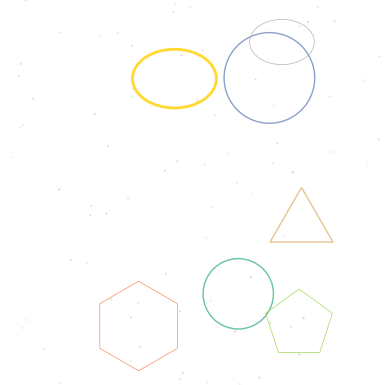[{"shape": "circle", "thickness": 1, "radius": 0.46, "center": [0.619, 0.237]}, {"shape": "hexagon", "thickness": 0.5, "radius": 0.58, "center": [0.36, 0.153]}, {"shape": "circle", "thickness": 1, "radius": 0.59, "center": [0.7, 0.798]}, {"shape": "pentagon", "thickness": 0.5, "radius": 0.46, "center": [0.777, 0.158]}, {"shape": "oval", "thickness": 2, "radius": 0.54, "center": [0.453, 0.796]}, {"shape": "triangle", "thickness": 1, "radius": 0.47, "center": [0.783, 0.418]}, {"shape": "oval", "thickness": 0.5, "radius": 0.42, "center": [0.732, 0.891]}]